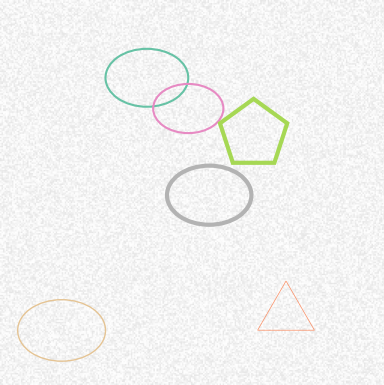[{"shape": "oval", "thickness": 1.5, "radius": 0.54, "center": [0.382, 0.798]}, {"shape": "triangle", "thickness": 0.5, "radius": 0.43, "center": [0.743, 0.185]}, {"shape": "oval", "thickness": 1.5, "radius": 0.46, "center": [0.489, 0.718]}, {"shape": "pentagon", "thickness": 3, "radius": 0.46, "center": [0.659, 0.651]}, {"shape": "oval", "thickness": 1, "radius": 0.57, "center": [0.16, 0.142]}, {"shape": "oval", "thickness": 3, "radius": 0.55, "center": [0.543, 0.493]}]